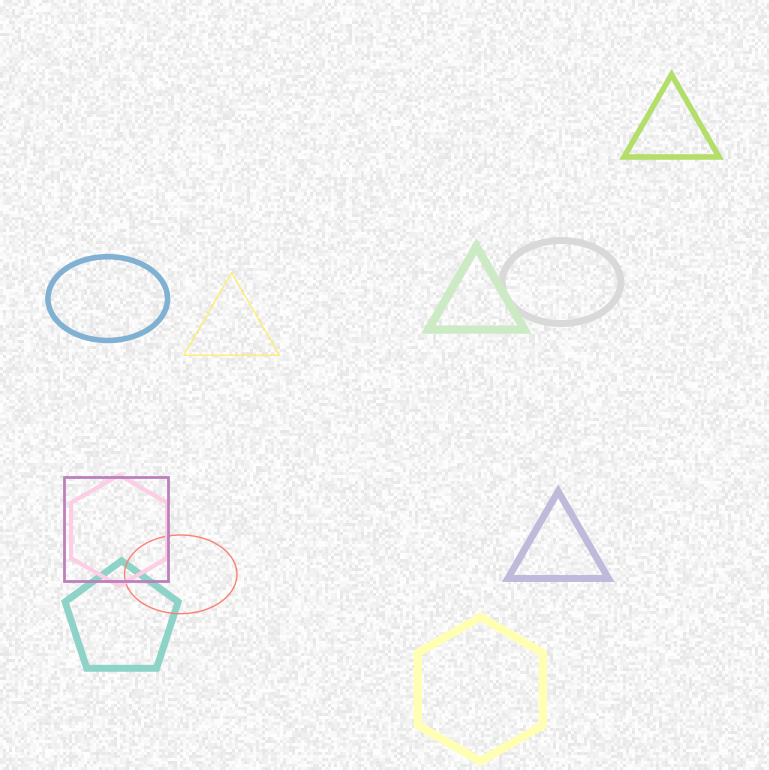[{"shape": "pentagon", "thickness": 2.5, "radius": 0.39, "center": [0.158, 0.195]}, {"shape": "hexagon", "thickness": 3, "radius": 0.47, "center": [0.624, 0.105]}, {"shape": "triangle", "thickness": 2.5, "radius": 0.38, "center": [0.725, 0.286]}, {"shape": "oval", "thickness": 0.5, "radius": 0.36, "center": [0.235, 0.254]}, {"shape": "oval", "thickness": 2, "radius": 0.39, "center": [0.14, 0.612]}, {"shape": "triangle", "thickness": 2, "radius": 0.36, "center": [0.872, 0.832]}, {"shape": "hexagon", "thickness": 1.5, "radius": 0.36, "center": [0.155, 0.311]}, {"shape": "oval", "thickness": 2.5, "radius": 0.38, "center": [0.729, 0.634]}, {"shape": "square", "thickness": 1, "radius": 0.34, "center": [0.151, 0.312]}, {"shape": "triangle", "thickness": 3, "radius": 0.36, "center": [0.619, 0.608]}, {"shape": "triangle", "thickness": 0.5, "radius": 0.36, "center": [0.301, 0.574]}]